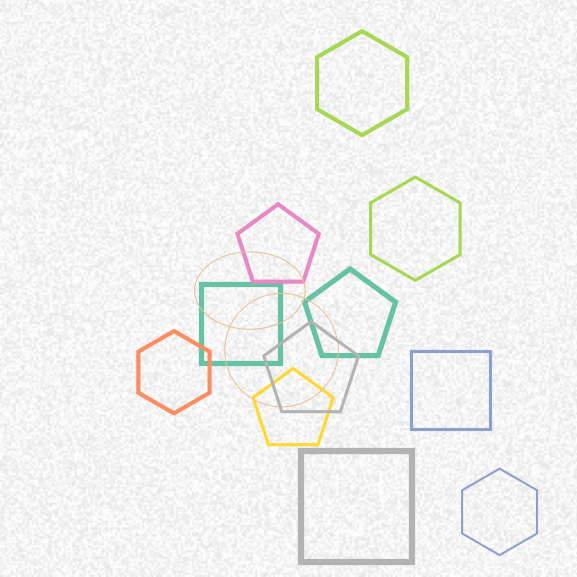[{"shape": "square", "thickness": 2.5, "radius": 0.34, "center": [0.416, 0.439]}, {"shape": "pentagon", "thickness": 2.5, "radius": 0.41, "center": [0.606, 0.451]}, {"shape": "hexagon", "thickness": 2, "radius": 0.36, "center": [0.301, 0.355]}, {"shape": "square", "thickness": 1.5, "radius": 0.34, "center": [0.779, 0.324]}, {"shape": "hexagon", "thickness": 1, "radius": 0.37, "center": [0.865, 0.113]}, {"shape": "pentagon", "thickness": 2, "radius": 0.37, "center": [0.482, 0.571]}, {"shape": "hexagon", "thickness": 1.5, "radius": 0.45, "center": [0.719, 0.603]}, {"shape": "hexagon", "thickness": 2, "radius": 0.45, "center": [0.627, 0.855]}, {"shape": "pentagon", "thickness": 1.5, "radius": 0.36, "center": [0.508, 0.288]}, {"shape": "oval", "thickness": 0.5, "radius": 0.48, "center": [0.433, 0.496]}, {"shape": "circle", "thickness": 0.5, "radius": 0.49, "center": [0.487, 0.393]}, {"shape": "square", "thickness": 3, "radius": 0.48, "center": [0.618, 0.122]}, {"shape": "pentagon", "thickness": 1.5, "radius": 0.43, "center": [0.539, 0.356]}]